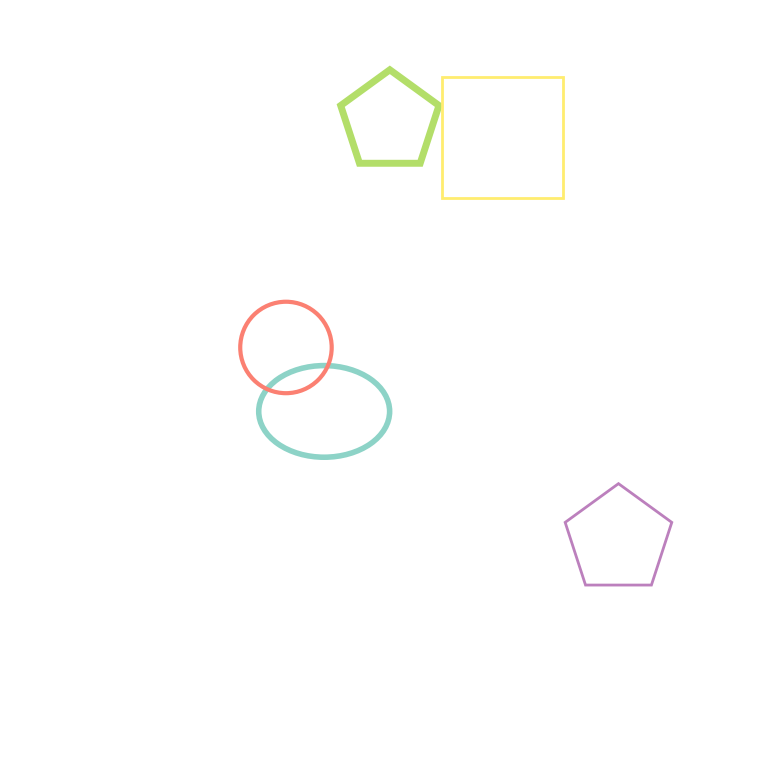[{"shape": "oval", "thickness": 2, "radius": 0.43, "center": [0.421, 0.466]}, {"shape": "circle", "thickness": 1.5, "radius": 0.3, "center": [0.371, 0.549]}, {"shape": "pentagon", "thickness": 2.5, "radius": 0.34, "center": [0.506, 0.842]}, {"shape": "pentagon", "thickness": 1, "radius": 0.36, "center": [0.803, 0.299]}, {"shape": "square", "thickness": 1, "radius": 0.39, "center": [0.653, 0.821]}]